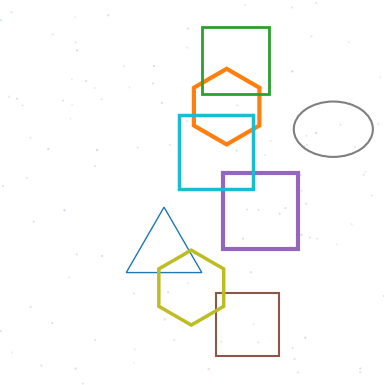[{"shape": "triangle", "thickness": 1, "radius": 0.57, "center": [0.426, 0.349]}, {"shape": "hexagon", "thickness": 3, "radius": 0.49, "center": [0.589, 0.723]}, {"shape": "square", "thickness": 2, "radius": 0.44, "center": [0.612, 0.843]}, {"shape": "square", "thickness": 3, "radius": 0.49, "center": [0.677, 0.452]}, {"shape": "square", "thickness": 1.5, "radius": 0.41, "center": [0.643, 0.157]}, {"shape": "oval", "thickness": 1.5, "radius": 0.51, "center": [0.866, 0.664]}, {"shape": "hexagon", "thickness": 2.5, "radius": 0.49, "center": [0.497, 0.253]}, {"shape": "square", "thickness": 2.5, "radius": 0.48, "center": [0.56, 0.605]}]